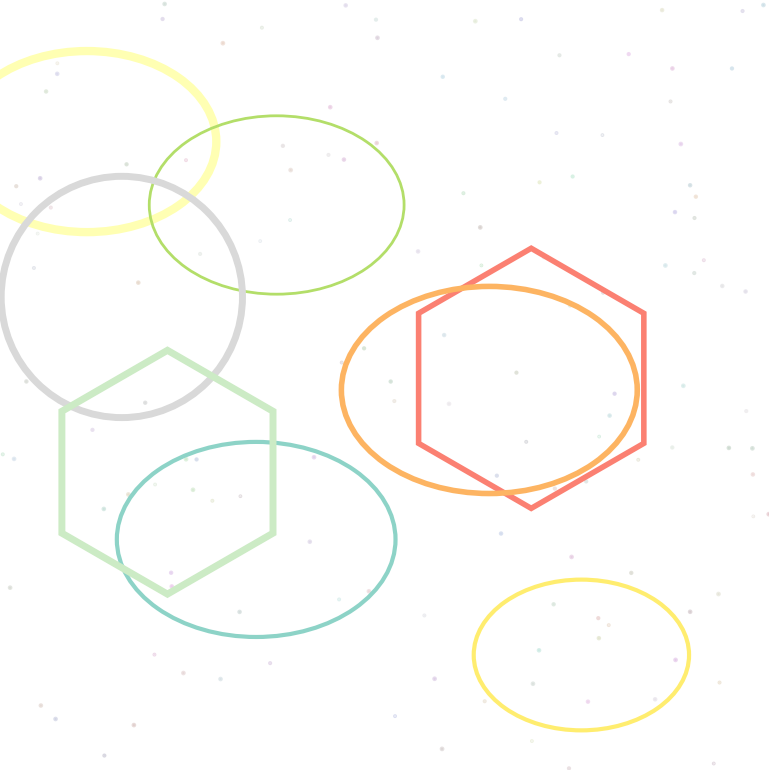[{"shape": "oval", "thickness": 1.5, "radius": 0.9, "center": [0.333, 0.299]}, {"shape": "oval", "thickness": 3, "radius": 0.84, "center": [0.113, 0.816]}, {"shape": "hexagon", "thickness": 2, "radius": 0.84, "center": [0.69, 0.509]}, {"shape": "oval", "thickness": 2, "radius": 0.96, "center": [0.635, 0.494]}, {"shape": "oval", "thickness": 1, "radius": 0.83, "center": [0.359, 0.734]}, {"shape": "circle", "thickness": 2.5, "radius": 0.78, "center": [0.158, 0.614]}, {"shape": "hexagon", "thickness": 2.5, "radius": 0.79, "center": [0.217, 0.387]}, {"shape": "oval", "thickness": 1.5, "radius": 0.7, "center": [0.755, 0.149]}]